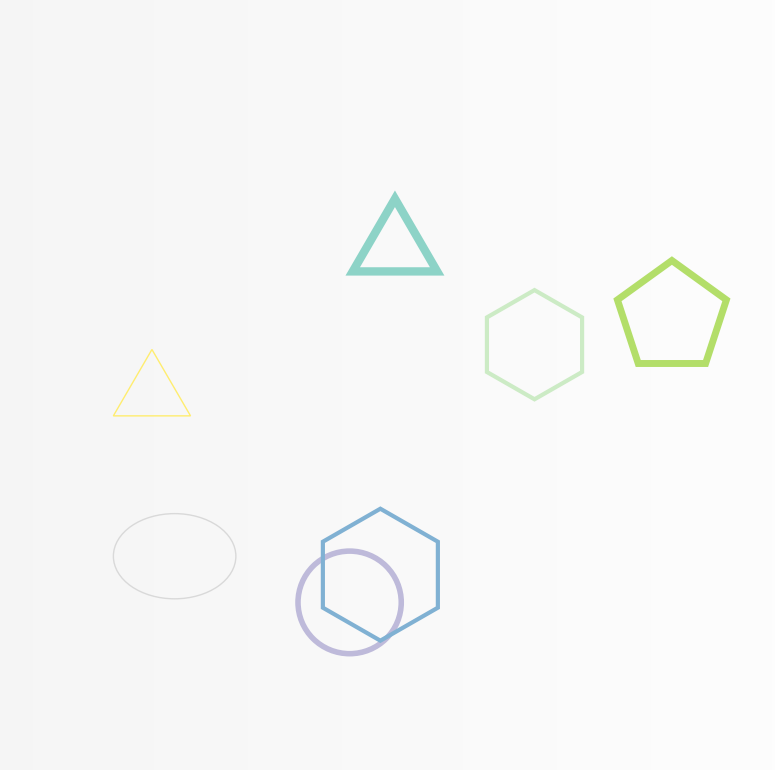[{"shape": "triangle", "thickness": 3, "radius": 0.31, "center": [0.51, 0.679]}, {"shape": "circle", "thickness": 2, "radius": 0.33, "center": [0.451, 0.218]}, {"shape": "hexagon", "thickness": 1.5, "radius": 0.43, "center": [0.491, 0.254]}, {"shape": "pentagon", "thickness": 2.5, "radius": 0.37, "center": [0.867, 0.588]}, {"shape": "oval", "thickness": 0.5, "radius": 0.4, "center": [0.225, 0.278]}, {"shape": "hexagon", "thickness": 1.5, "radius": 0.35, "center": [0.69, 0.552]}, {"shape": "triangle", "thickness": 0.5, "radius": 0.29, "center": [0.196, 0.489]}]